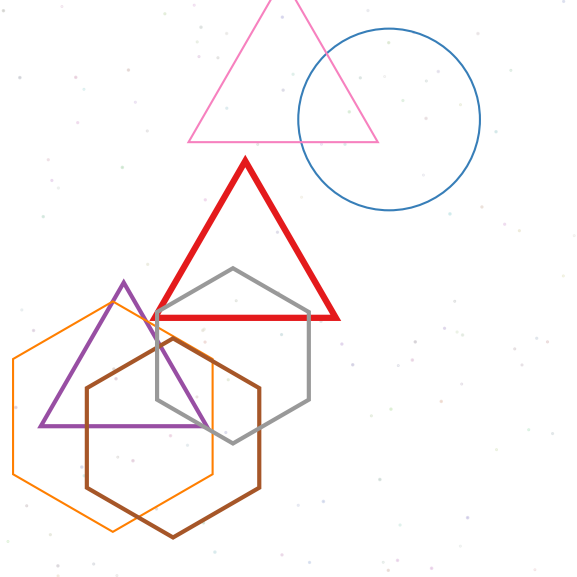[{"shape": "triangle", "thickness": 3, "radius": 0.91, "center": [0.425, 0.539]}, {"shape": "circle", "thickness": 1, "radius": 0.79, "center": [0.674, 0.792]}, {"shape": "triangle", "thickness": 2, "radius": 0.83, "center": [0.214, 0.344]}, {"shape": "hexagon", "thickness": 1, "radius": 1.0, "center": [0.195, 0.278]}, {"shape": "hexagon", "thickness": 2, "radius": 0.86, "center": [0.3, 0.241]}, {"shape": "triangle", "thickness": 1, "radius": 0.95, "center": [0.49, 0.848]}, {"shape": "hexagon", "thickness": 2, "radius": 0.76, "center": [0.403, 0.383]}]